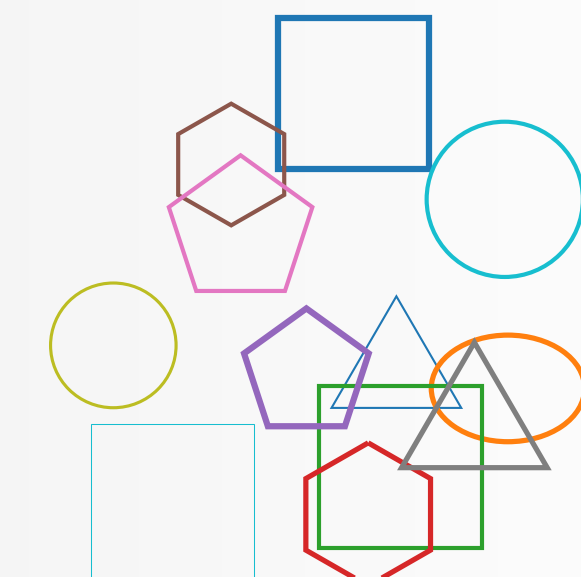[{"shape": "triangle", "thickness": 1, "radius": 0.64, "center": [0.682, 0.357]}, {"shape": "square", "thickness": 3, "radius": 0.65, "center": [0.609, 0.837]}, {"shape": "oval", "thickness": 2.5, "radius": 0.66, "center": [0.874, 0.327]}, {"shape": "square", "thickness": 2, "radius": 0.7, "center": [0.689, 0.191]}, {"shape": "hexagon", "thickness": 2.5, "radius": 0.62, "center": [0.633, 0.108]}, {"shape": "pentagon", "thickness": 3, "radius": 0.56, "center": [0.527, 0.352]}, {"shape": "hexagon", "thickness": 2, "radius": 0.53, "center": [0.398, 0.714]}, {"shape": "pentagon", "thickness": 2, "radius": 0.65, "center": [0.414, 0.6]}, {"shape": "triangle", "thickness": 2.5, "radius": 0.72, "center": [0.816, 0.262]}, {"shape": "circle", "thickness": 1.5, "radius": 0.54, "center": [0.195, 0.401]}, {"shape": "circle", "thickness": 2, "radius": 0.67, "center": [0.868, 0.654]}, {"shape": "square", "thickness": 0.5, "radius": 0.7, "center": [0.297, 0.125]}]